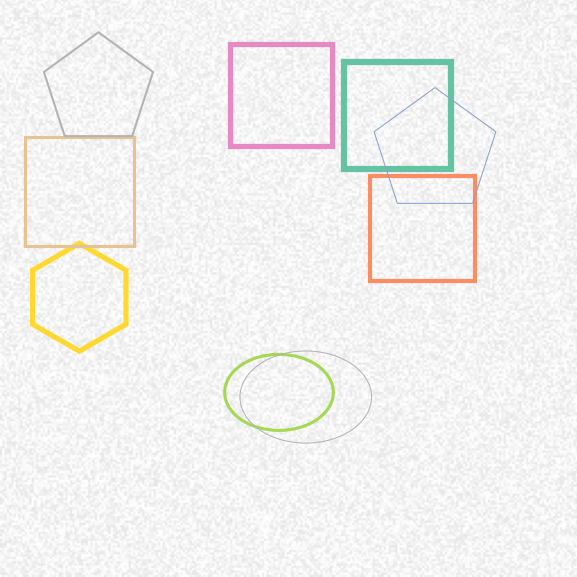[{"shape": "square", "thickness": 3, "radius": 0.46, "center": [0.689, 0.799]}, {"shape": "square", "thickness": 2, "radius": 0.45, "center": [0.732, 0.604]}, {"shape": "pentagon", "thickness": 0.5, "radius": 0.55, "center": [0.753, 0.737]}, {"shape": "square", "thickness": 2.5, "radius": 0.44, "center": [0.487, 0.835]}, {"shape": "oval", "thickness": 1.5, "radius": 0.47, "center": [0.483, 0.32]}, {"shape": "hexagon", "thickness": 2.5, "radius": 0.47, "center": [0.137, 0.484]}, {"shape": "square", "thickness": 1.5, "radius": 0.47, "center": [0.137, 0.667]}, {"shape": "oval", "thickness": 0.5, "radius": 0.57, "center": [0.529, 0.312]}, {"shape": "pentagon", "thickness": 1, "radius": 0.5, "center": [0.17, 0.844]}]